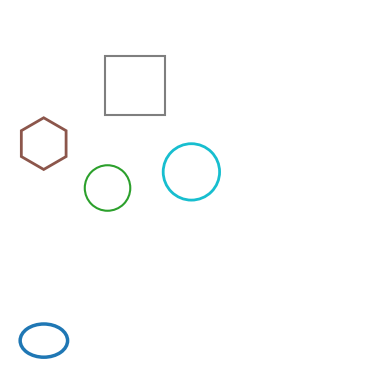[{"shape": "oval", "thickness": 2.5, "radius": 0.31, "center": [0.114, 0.115]}, {"shape": "circle", "thickness": 1.5, "radius": 0.3, "center": [0.279, 0.512]}, {"shape": "hexagon", "thickness": 2, "radius": 0.34, "center": [0.114, 0.627]}, {"shape": "square", "thickness": 1.5, "radius": 0.39, "center": [0.35, 0.778]}, {"shape": "circle", "thickness": 2, "radius": 0.37, "center": [0.497, 0.553]}]